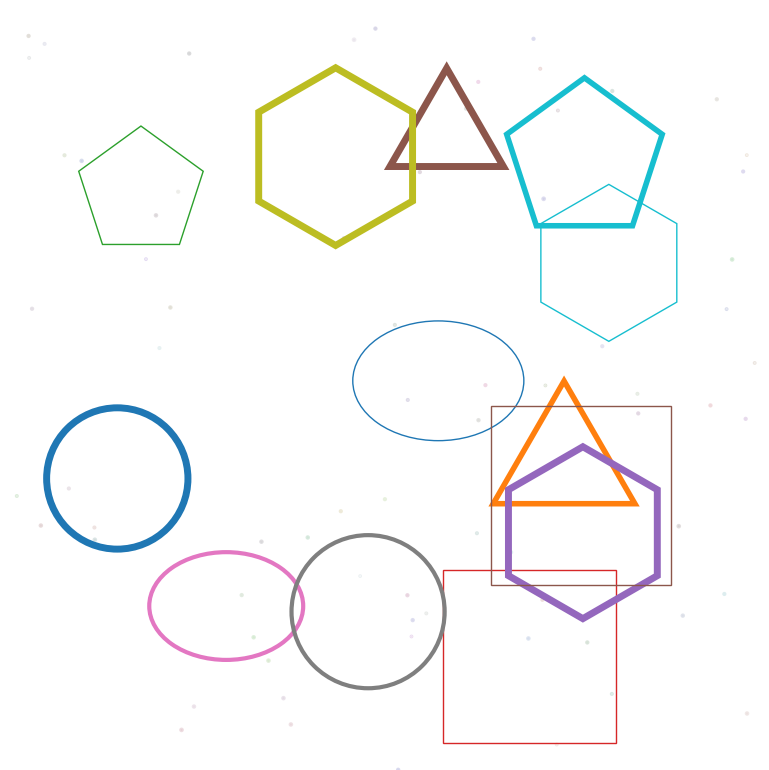[{"shape": "oval", "thickness": 0.5, "radius": 0.56, "center": [0.569, 0.505]}, {"shape": "circle", "thickness": 2.5, "radius": 0.46, "center": [0.152, 0.379]}, {"shape": "triangle", "thickness": 2, "radius": 0.53, "center": [0.733, 0.399]}, {"shape": "pentagon", "thickness": 0.5, "radius": 0.43, "center": [0.183, 0.751]}, {"shape": "square", "thickness": 0.5, "radius": 0.56, "center": [0.688, 0.147]}, {"shape": "hexagon", "thickness": 2.5, "radius": 0.56, "center": [0.757, 0.308]}, {"shape": "square", "thickness": 0.5, "radius": 0.58, "center": [0.754, 0.356]}, {"shape": "triangle", "thickness": 2.5, "radius": 0.43, "center": [0.58, 0.826]}, {"shape": "oval", "thickness": 1.5, "radius": 0.5, "center": [0.294, 0.213]}, {"shape": "circle", "thickness": 1.5, "radius": 0.5, "center": [0.478, 0.206]}, {"shape": "hexagon", "thickness": 2.5, "radius": 0.58, "center": [0.436, 0.797]}, {"shape": "pentagon", "thickness": 2, "radius": 0.53, "center": [0.759, 0.793]}, {"shape": "hexagon", "thickness": 0.5, "radius": 0.51, "center": [0.791, 0.659]}]